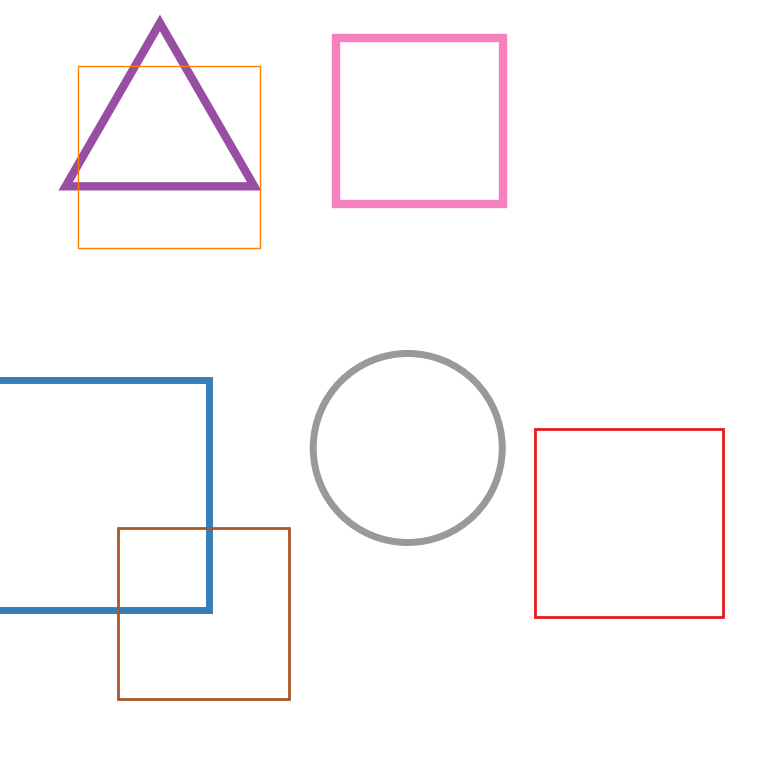[{"shape": "square", "thickness": 1, "radius": 0.61, "center": [0.817, 0.321]}, {"shape": "square", "thickness": 2.5, "radius": 0.74, "center": [0.122, 0.357]}, {"shape": "triangle", "thickness": 3, "radius": 0.71, "center": [0.208, 0.829]}, {"shape": "square", "thickness": 0.5, "radius": 0.59, "center": [0.22, 0.796]}, {"shape": "square", "thickness": 1, "radius": 0.56, "center": [0.265, 0.203]}, {"shape": "square", "thickness": 3, "radius": 0.54, "center": [0.545, 0.843]}, {"shape": "circle", "thickness": 2.5, "radius": 0.61, "center": [0.53, 0.418]}]